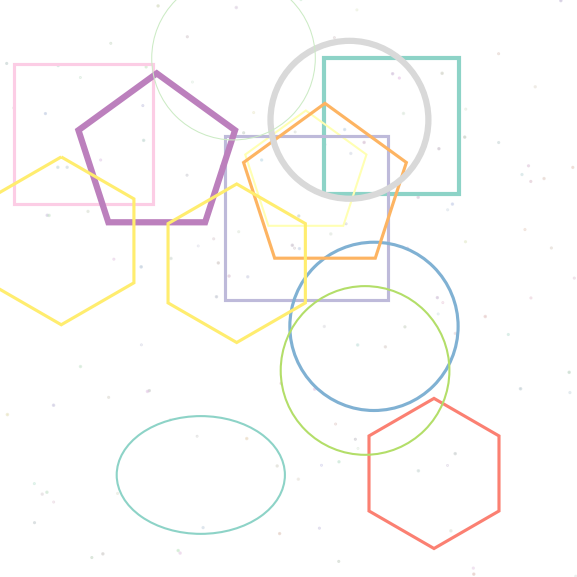[{"shape": "oval", "thickness": 1, "radius": 0.73, "center": [0.348, 0.177]}, {"shape": "square", "thickness": 2, "radius": 0.59, "center": [0.678, 0.78]}, {"shape": "pentagon", "thickness": 1, "radius": 0.55, "center": [0.53, 0.697]}, {"shape": "square", "thickness": 1.5, "radius": 0.71, "center": [0.531, 0.622]}, {"shape": "hexagon", "thickness": 1.5, "radius": 0.65, "center": [0.752, 0.179]}, {"shape": "circle", "thickness": 1.5, "radius": 0.73, "center": [0.648, 0.434]}, {"shape": "pentagon", "thickness": 1.5, "radius": 0.74, "center": [0.563, 0.672]}, {"shape": "circle", "thickness": 1, "radius": 0.73, "center": [0.632, 0.358]}, {"shape": "square", "thickness": 1.5, "radius": 0.6, "center": [0.145, 0.767]}, {"shape": "circle", "thickness": 3, "radius": 0.68, "center": [0.605, 0.792]}, {"shape": "pentagon", "thickness": 3, "radius": 0.71, "center": [0.271, 0.73]}, {"shape": "circle", "thickness": 0.5, "radius": 0.71, "center": [0.404, 0.898]}, {"shape": "hexagon", "thickness": 1.5, "radius": 0.69, "center": [0.41, 0.543]}, {"shape": "hexagon", "thickness": 1.5, "radius": 0.73, "center": [0.106, 0.582]}]